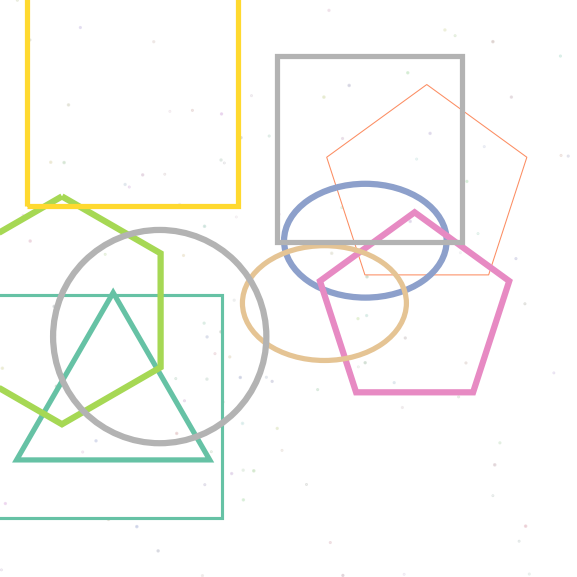[{"shape": "triangle", "thickness": 2.5, "radius": 0.97, "center": [0.196, 0.299]}, {"shape": "square", "thickness": 1.5, "radius": 0.97, "center": [0.191, 0.295]}, {"shape": "pentagon", "thickness": 0.5, "radius": 0.91, "center": [0.739, 0.671]}, {"shape": "oval", "thickness": 3, "radius": 0.7, "center": [0.633, 0.582]}, {"shape": "pentagon", "thickness": 3, "radius": 0.86, "center": [0.718, 0.459]}, {"shape": "hexagon", "thickness": 3, "radius": 0.99, "center": [0.107, 0.462]}, {"shape": "square", "thickness": 2.5, "radius": 0.91, "center": [0.229, 0.824]}, {"shape": "oval", "thickness": 2.5, "radius": 0.71, "center": [0.562, 0.474]}, {"shape": "square", "thickness": 2.5, "radius": 0.8, "center": [0.64, 0.741]}, {"shape": "circle", "thickness": 3, "radius": 0.92, "center": [0.277, 0.416]}]